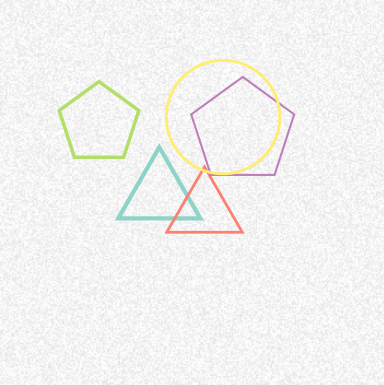[{"shape": "triangle", "thickness": 3, "radius": 0.62, "center": [0.414, 0.494]}, {"shape": "triangle", "thickness": 2, "radius": 0.57, "center": [0.531, 0.453]}, {"shape": "pentagon", "thickness": 2.5, "radius": 0.54, "center": [0.257, 0.679]}, {"shape": "pentagon", "thickness": 1.5, "radius": 0.7, "center": [0.63, 0.659]}, {"shape": "circle", "thickness": 2, "radius": 0.74, "center": [0.579, 0.696]}]